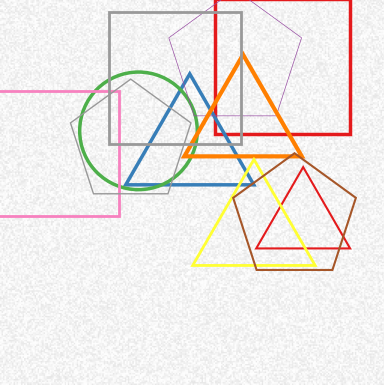[{"shape": "triangle", "thickness": 1.5, "radius": 0.7, "center": [0.787, 0.425]}, {"shape": "square", "thickness": 2.5, "radius": 0.87, "center": [0.734, 0.827]}, {"shape": "triangle", "thickness": 2.5, "radius": 0.96, "center": [0.493, 0.616]}, {"shape": "circle", "thickness": 2.5, "radius": 0.76, "center": [0.36, 0.66]}, {"shape": "pentagon", "thickness": 0.5, "radius": 0.91, "center": [0.611, 0.846]}, {"shape": "triangle", "thickness": 3, "radius": 0.88, "center": [0.631, 0.682]}, {"shape": "triangle", "thickness": 2, "radius": 0.92, "center": [0.66, 0.402]}, {"shape": "pentagon", "thickness": 1.5, "radius": 0.84, "center": [0.765, 0.434]}, {"shape": "square", "thickness": 2, "radius": 0.81, "center": [0.147, 0.601]}, {"shape": "pentagon", "thickness": 1, "radius": 0.82, "center": [0.34, 0.63]}, {"shape": "square", "thickness": 2, "radius": 0.86, "center": [0.454, 0.798]}]